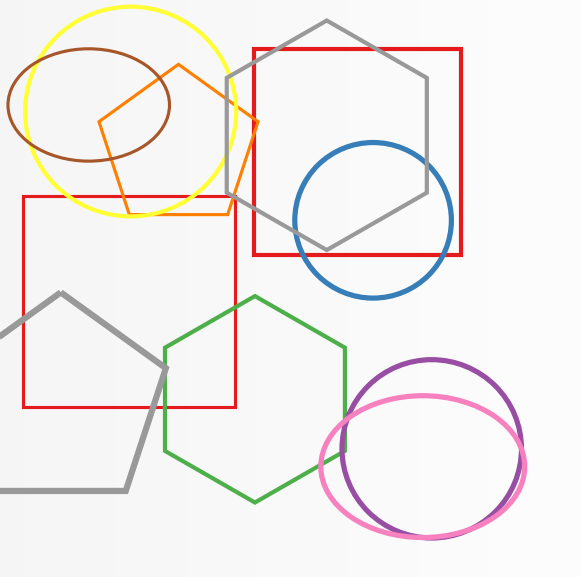[{"shape": "square", "thickness": 2, "radius": 0.89, "center": [0.616, 0.736]}, {"shape": "square", "thickness": 1.5, "radius": 0.91, "center": [0.222, 0.478]}, {"shape": "circle", "thickness": 2.5, "radius": 0.67, "center": [0.642, 0.618]}, {"shape": "hexagon", "thickness": 2, "radius": 0.89, "center": [0.439, 0.308]}, {"shape": "circle", "thickness": 2.5, "radius": 0.77, "center": [0.743, 0.222]}, {"shape": "pentagon", "thickness": 1.5, "radius": 0.72, "center": [0.307, 0.744]}, {"shape": "circle", "thickness": 2, "radius": 0.91, "center": [0.225, 0.806]}, {"shape": "oval", "thickness": 1.5, "radius": 0.69, "center": [0.153, 0.817]}, {"shape": "oval", "thickness": 2.5, "radius": 0.88, "center": [0.727, 0.191]}, {"shape": "pentagon", "thickness": 3, "radius": 0.95, "center": [0.105, 0.303]}, {"shape": "hexagon", "thickness": 2, "radius": 0.99, "center": [0.562, 0.765]}]